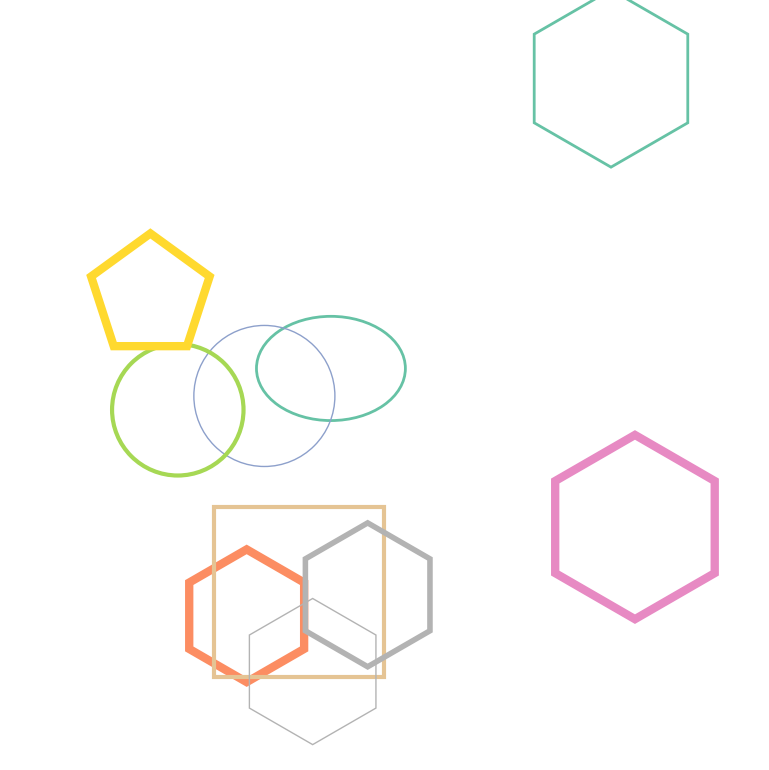[{"shape": "oval", "thickness": 1, "radius": 0.48, "center": [0.43, 0.521]}, {"shape": "hexagon", "thickness": 1, "radius": 0.58, "center": [0.793, 0.898]}, {"shape": "hexagon", "thickness": 3, "radius": 0.43, "center": [0.32, 0.2]}, {"shape": "circle", "thickness": 0.5, "radius": 0.46, "center": [0.343, 0.486]}, {"shape": "hexagon", "thickness": 3, "radius": 0.6, "center": [0.825, 0.316]}, {"shape": "circle", "thickness": 1.5, "radius": 0.43, "center": [0.231, 0.468]}, {"shape": "pentagon", "thickness": 3, "radius": 0.4, "center": [0.195, 0.616]}, {"shape": "square", "thickness": 1.5, "radius": 0.55, "center": [0.389, 0.231]}, {"shape": "hexagon", "thickness": 0.5, "radius": 0.47, "center": [0.406, 0.128]}, {"shape": "hexagon", "thickness": 2, "radius": 0.47, "center": [0.478, 0.227]}]